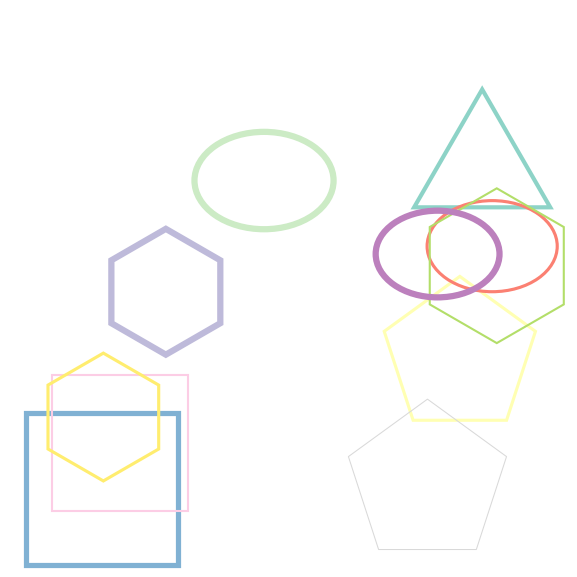[{"shape": "triangle", "thickness": 2, "radius": 0.68, "center": [0.835, 0.708]}, {"shape": "pentagon", "thickness": 1.5, "radius": 0.69, "center": [0.796, 0.383]}, {"shape": "hexagon", "thickness": 3, "radius": 0.54, "center": [0.287, 0.494]}, {"shape": "oval", "thickness": 1.5, "radius": 0.56, "center": [0.852, 0.573]}, {"shape": "square", "thickness": 2.5, "radius": 0.66, "center": [0.177, 0.152]}, {"shape": "hexagon", "thickness": 1, "radius": 0.67, "center": [0.86, 0.539]}, {"shape": "square", "thickness": 1, "radius": 0.59, "center": [0.207, 0.232]}, {"shape": "pentagon", "thickness": 0.5, "radius": 0.72, "center": [0.74, 0.164]}, {"shape": "oval", "thickness": 3, "radius": 0.54, "center": [0.758, 0.559]}, {"shape": "oval", "thickness": 3, "radius": 0.6, "center": [0.457, 0.687]}, {"shape": "hexagon", "thickness": 1.5, "radius": 0.55, "center": [0.179, 0.277]}]